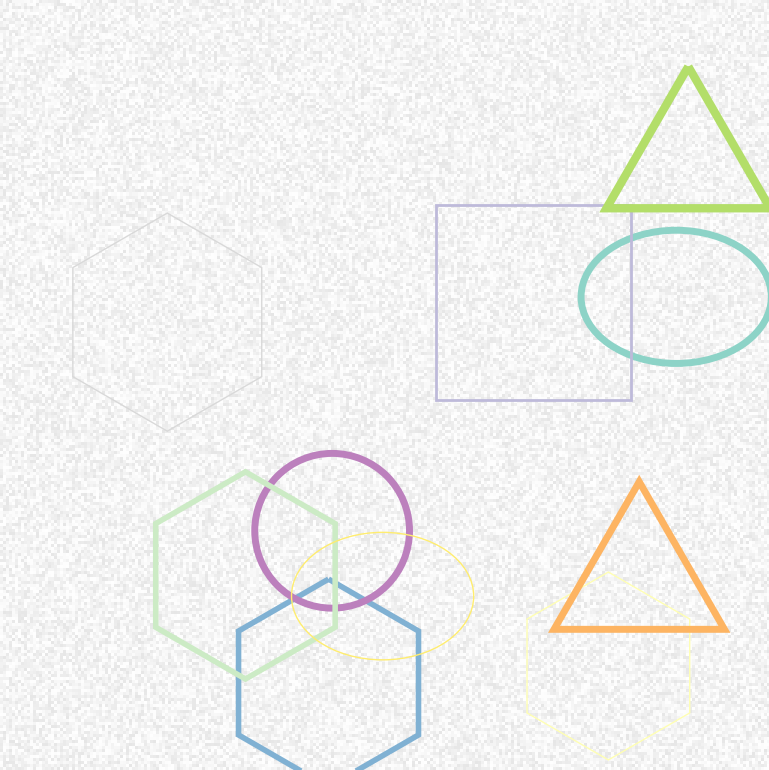[{"shape": "oval", "thickness": 2.5, "radius": 0.62, "center": [0.878, 0.614]}, {"shape": "hexagon", "thickness": 0.5, "radius": 0.61, "center": [0.79, 0.135]}, {"shape": "square", "thickness": 1, "radius": 0.63, "center": [0.693, 0.607]}, {"shape": "hexagon", "thickness": 2, "radius": 0.67, "center": [0.427, 0.113]}, {"shape": "triangle", "thickness": 2.5, "radius": 0.64, "center": [0.83, 0.247]}, {"shape": "triangle", "thickness": 3, "radius": 0.61, "center": [0.894, 0.791]}, {"shape": "hexagon", "thickness": 0.5, "radius": 0.71, "center": [0.217, 0.582]}, {"shape": "circle", "thickness": 2.5, "radius": 0.5, "center": [0.431, 0.311]}, {"shape": "hexagon", "thickness": 2, "radius": 0.67, "center": [0.319, 0.253]}, {"shape": "oval", "thickness": 0.5, "radius": 0.59, "center": [0.497, 0.226]}]